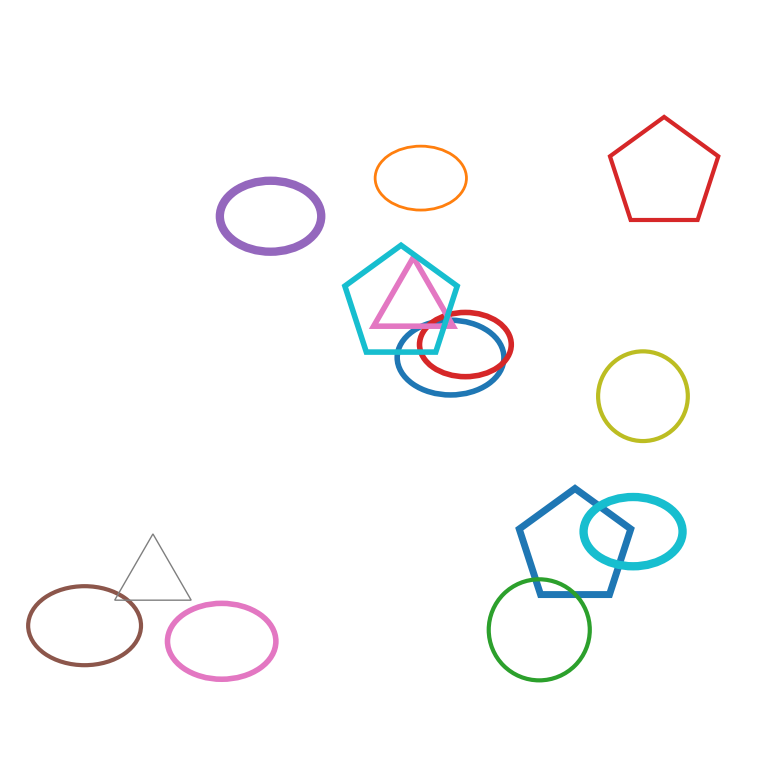[{"shape": "pentagon", "thickness": 2.5, "radius": 0.38, "center": [0.747, 0.289]}, {"shape": "oval", "thickness": 2, "radius": 0.35, "center": [0.585, 0.536]}, {"shape": "oval", "thickness": 1, "radius": 0.3, "center": [0.546, 0.769]}, {"shape": "circle", "thickness": 1.5, "radius": 0.33, "center": [0.7, 0.182]}, {"shape": "pentagon", "thickness": 1.5, "radius": 0.37, "center": [0.863, 0.774]}, {"shape": "oval", "thickness": 2, "radius": 0.3, "center": [0.604, 0.553]}, {"shape": "oval", "thickness": 3, "radius": 0.33, "center": [0.351, 0.719]}, {"shape": "oval", "thickness": 1.5, "radius": 0.37, "center": [0.11, 0.187]}, {"shape": "oval", "thickness": 2, "radius": 0.35, "center": [0.288, 0.167]}, {"shape": "triangle", "thickness": 2, "radius": 0.3, "center": [0.537, 0.606]}, {"shape": "triangle", "thickness": 0.5, "radius": 0.29, "center": [0.199, 0.249]}, {"shape": "circle", "thickness": 1.5, "radius": 0.29, "center": [0.835, 0.485]}, {"shape": "oval", "thickness": 3, "radius": 0.32, "center": [0.822, 0.31]}, {"shape": "pentagon", "thickness": 2, "radius": 0.38, "center": [0.521, 0.605]}]